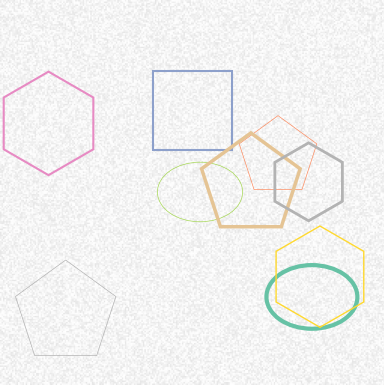[{"shape": "oval", "thickness": 3, "radius": 0.59, "center": [0.81, 0.229]}, {"shape": "pentagon", "thickness": 0.5, "radius": 0.53, "center": [0.722, 0.594]}, {"shape": "square", "thickness": 1.5, "radius": 0.51, "center": [0.501, 0.713]}, {"shape": "hexagon", "thickness": 1.5, "radius": 0.67, "center": [0.126, 0.679]}, {"shape": "oval", "thickness": 0.5, "radius": 0.55, "center": [0.52, 0.501]}, {"shape": "hexagon", "thickness": 1, "radius": 0.66, "center": [0.831, 0.281]}, {"shape": "pentagon", "thickness": 2.5, "radius": 0.67, "center": [0.652, 0.52]}, {"shape": "pentagon", "thickness": 0.5, "radius": 0.69, "center": [0.171, 0.187]}, {"shape": "hexagon", "thickness": 2, "radius": 0.51, "center": [0.802, 0.528]}]